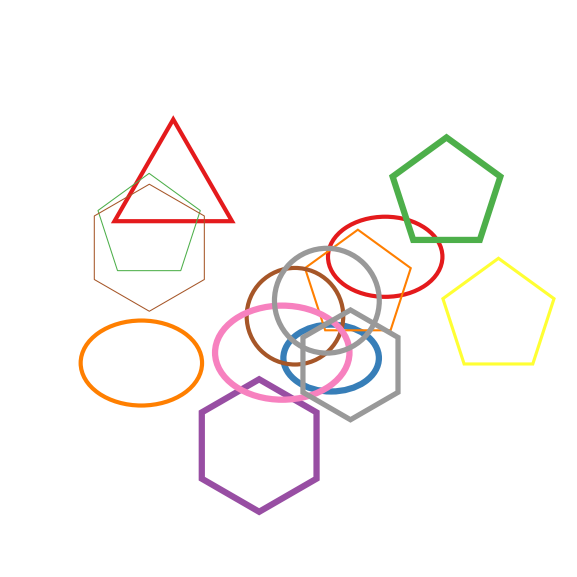[{"shape": "oval", "thickness": 2, "radius": 0.5, "center": [0.667, 0.554]}, {"shape": "triangle", "thickness": 2, "radius": 0.59, "center": [0.3, 0.675]}, {"shape": "oval", "thickness": 3, "radius": 0.41, "center": [0.573, 0.379]}, {"shape": "pentagon", "thickness": 0.5, "radius": 0.47, "center": [0.258, 0.606]}, {"shape": "pentagon", "thickness": 3, "radius": 0.49, "center": [0.773, 0.663]}, {"shape": "hexagon", "thickness": 3, "radius": 0.57, "center": [0.449, 0.228]}, {"shape": "pentagon", "thickness": 1, "radius": 0.48, "center": [0.62, 0.505]}, {"shape": "oval", "thickness": 2, "radius": 0.53, "center": [0.245, 0.371]}, {"shape": "pentagon", "thickness": 1.5, "radius": 0.51, "center": [0.863, 0.451]}, {"shape": "circle", "thickness": 2, "radius": 0.42, "center": [0.511, 0.452]}, {"shape": "hexagon", "thickness": 0.5, "radius": 0.55, "center": [0.259, 0.57]}, {"shape": "oval", "thickness": 3, "radius": 0.58, "center": [0.489, 0.388]}, {"shape": "hexagon", "thickness": 2.5, "radius": 0.48, "center": [0.607, 0.367]}, {"shape": "circle", "thickness": 2.5, "radius": 0.45, "center": [0.566, 0.478]}]